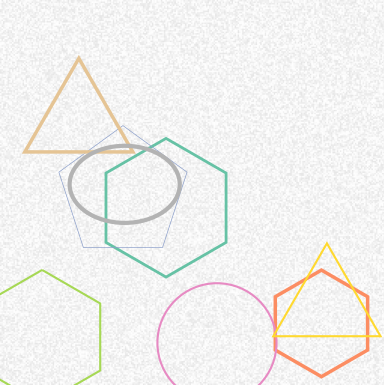[{"shape": "hexagon", "thickness": 2, "radius": 0.9, "center": [0.431, 0.46]}, {"shape": "hexagon", "thickness": 2.5, "radius": 0.69, "center": [0.835, 0.16]}, {"shape": "pentagon", "thickness": 0.5, "radius": 0.87, "center": [0.319, 0.499]}, {"shape": "circle", "thickness": 1.5, "radius": 0.77, "center": [0.564, 0.11]}, {"shape": "hexagon", "thickness": 1.5, "radius": 0.87, "center": [0.109, 0.125]}, {"shape": "triangle", "thickness": 1.5, "radius": 0.8, "center": [0.849, 0.207]}, {"shape": "triangle", "thickness": 2.5, "radius": 0.81, "center": [0.205, 0.686]}, {"shape": "oval", "thickness": 3, "radius": 0.72, "center": [0.324, 0.521]}]